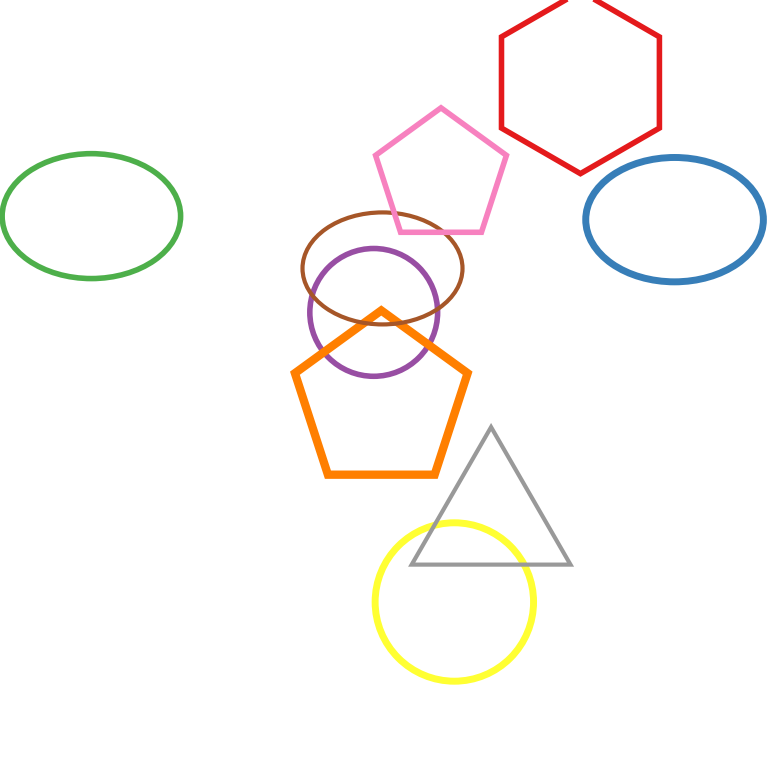[{"shape": "hexagon", "thickness": 2, "radius": 0.59, "center": [0.754, 0.893]}, {"shape": "oval", "thickness": 2.5, "radius": 0.58, "center": [0.876, 0.715]}, {"shape": "oval", "thickness": 2, "radius": 0.58, "center": [0.119, 0.719]}, {"shape": "circle", "thickness": 2, "radius": 0.41, "center": [0.485, 0.594]}, {"shape": "pentagon", "thickness": 3, "radius": 0.59, "center": [0.495, 0.479]}, {"shape": "circle", "thickness": 2.5, "radius": 0.51, "center": [0.59, 0.218]}, {"shape": "oval", "thickness": 1.5, "radius": 0.52, "center": [0.497, 0.651]}, {"shape": "pentagon", "thickness": 2, "radius": 0.45, "center": [0.573, 0.771]}, {"shape": "triangle", "thickness": 1.5, "radius": 0.6, "center": [0.638, 0.326]}]